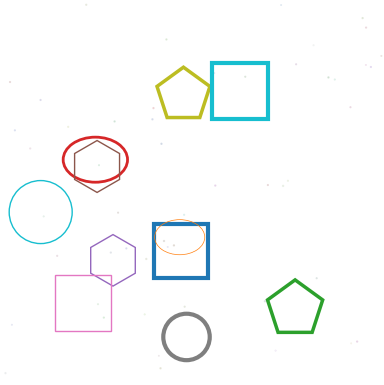[{"shape": "square", "thickness": 3, "radius": 0.35, "center": [0.47, 0.348]}, {"shape": "oval", "thickness": 0.5, "radius": 0.33, "center": [0.467, 0.384]}, {"shape": "pentagon", "thickness": 2.5, "radius": 0.38, "center": [0.767, 0.198]}, {"shape": "oval", "thickness": 2, "radius": 0.42, "center": [0.248, 0.585]}, {"shape": "hexagon", "thickness": 1, "radius": 0.33, "center": [0.293, 0.324]}, {"shape": "hexagon", "thickness": 1, "radius": 0.34, "center": [0.252, 0.568]}, {"shape": "square", "thickness": 1, "radius": 0.36, "center": [0.215, 0.213]}, {"shape": "circle", "thickness": 3, "radius": 0.3, "center": [0.484, 0.125]}, {"shape": "pentagon", "thickness": 2.5, "radius": 0.36, "center": [0.477, 0.753]}, {"shape": "square", "thickness": 3, "radius": 0.36, "center": [0.624, 0.763]}, {"shape": "circle", "thickness": 1, "radius": 0.41, "center": [0.106, 0.449]}]